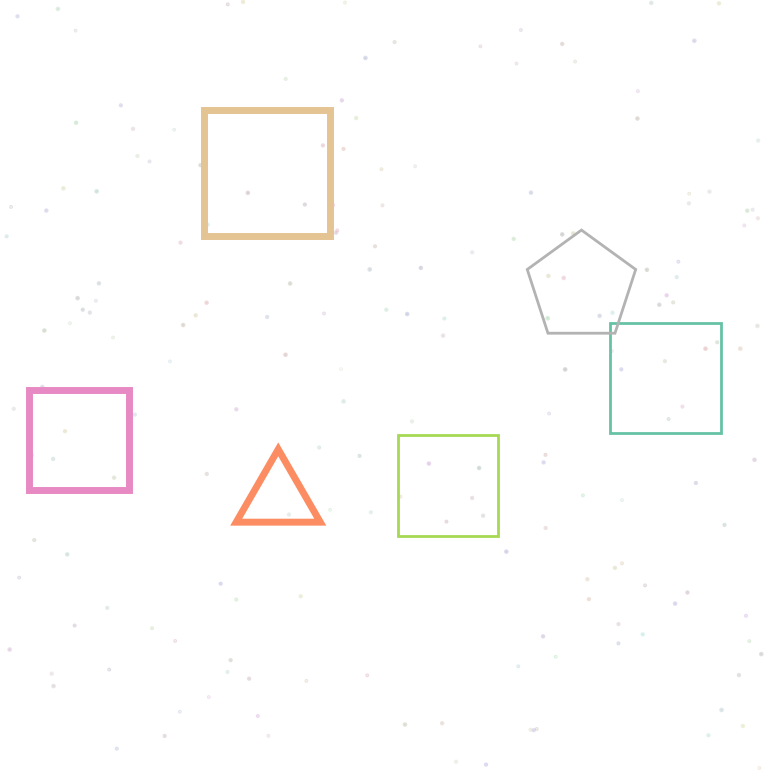[{"shape": "square", "thickness": 1, "radius": 0.36, "center": [0.864, 0.509]}, {"shape": "triangle", "thickness": 2.5, "radius": 0.32, "center": [0.361, 0.353]}, {"shape": "square", "thickness": 2.5, "radius": 0.32, "center": [0.102, 0.429]}, {"shape": "square", "thickness": 1, "radius": 0.32, "center": [0.582, 0.369]}, {"shape": "square", "thickness": 2.5, "radius": 0.41, "center": [0.347, 0.775]}, {"shape": "pentagon", "thickness": 1, "radius": 0.37, "center": [0.755, 0.627]}]